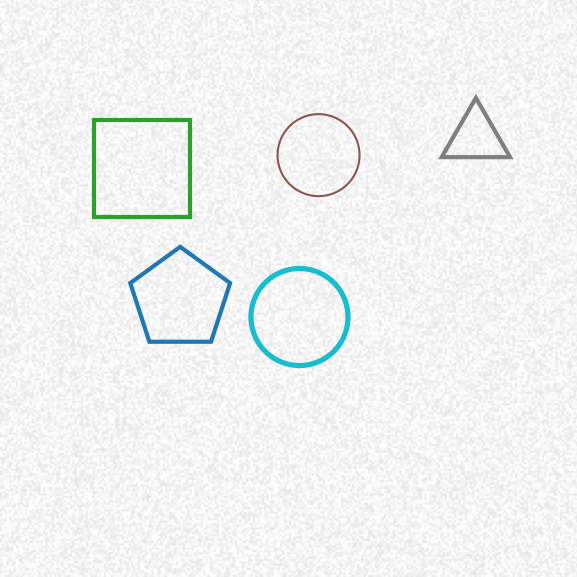[{"shape": "pentagon", "thickness": 2, "radius": 0.45, "center": [0.312, 0.481]}, {"shape": "square", "thickness": 2, "radius": 0.42, "center": [0.246, 0.707]}, {"shape": "circle", "thickness": 1, "radius": 0.35, "center": [0.552, 0.73]}, {"shape": "triangle", "thickness": 2, "radius": 0.34, "center": [0.824, 0.761]}, {"shape": "circle", "thickness": 2.5, "radius": 0.42, "center": [0.519, 0.45]}]